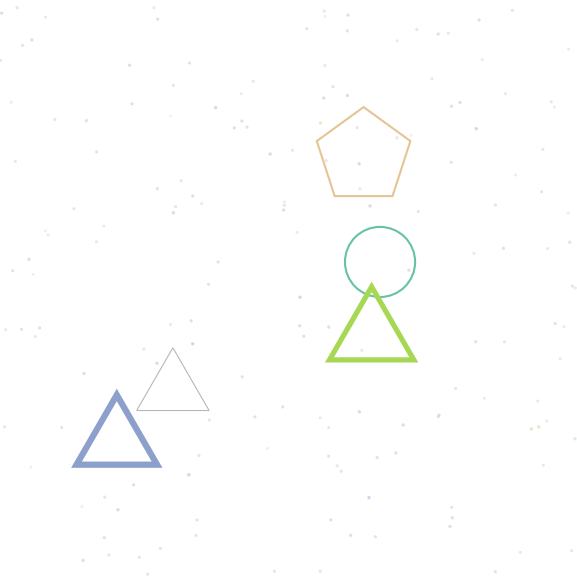[{"shape": "circle", "thickness": 1, "radius": 0.3, "center": [0.658, 0.546]}, {"shape": "triangle", "thickness": 3, "radius": 0.4, "center": [0.202, 0.235]}, {"shape": "triangle", "thickness": 2.5, "radius": 0.42, "center": [0.644, 0.418]}, {"shape": "pentagon", "thickness": 1, "radius": 0.43, "center": [0.63, 0.729]}, {"shape": "triangle", "thickness": 0.5, "radius": 0.36, "center": [0.299, 0.324]}]